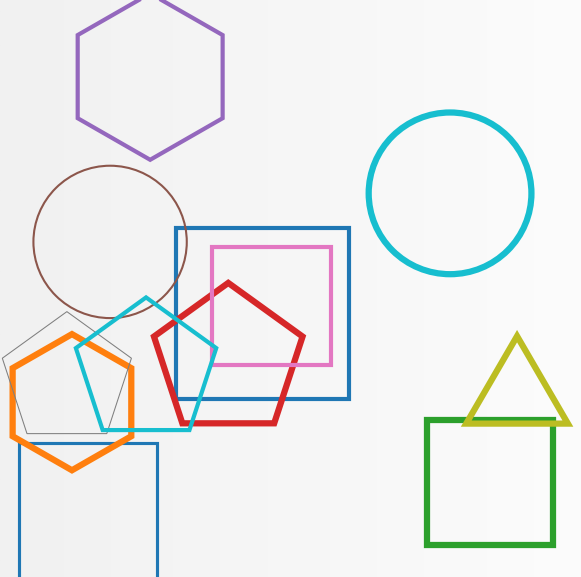[{"shape": "square", "thickness": 2, "radius": 0.74, "center": [0.451, 0.456]}, {"shape": "square", "thickness": 1.5, "radius": 0.59, "center": [0.152, 0.112]}, {"shape": "hexagon", "thickness": 3, "radius": 0.59, "center": [0.124, 0.303]}, {"shape": "square", "thickness": 3, "radius": 0.54, "center": [0.843, 0.163]}, {"shape": "pentagon", "thickness": 3, "radius": 0.67, "center": [0.393, 0.375]}, {"shape": "hexagon", "thickness": 2, "radius": 0.72, "center": [0.258, 0.866]}, {"shape": "circle", "thickness": 1, "radius": 0.66, "center": [0.189, 0.58]}, {"shape": "square", "thickness": 2, "radius": 0.51, "center": [0.466, 0.469]}, {"shape": "pentagon", "thickness": 0.5, "radius": 0.58, "center": [0.115, 0.343]}, {"shape": "triangle", "thickness": 3, "radius": 0.5, "center": [0.89, 0.316]}, {"shape": "circle", "thickness": 3, "radius": 0.7, "center": [0.774, 0.664]}, {"shape": "pentagon", "thickness": 2, "radius": 0.63, "center": [0.251, 0.357]}]